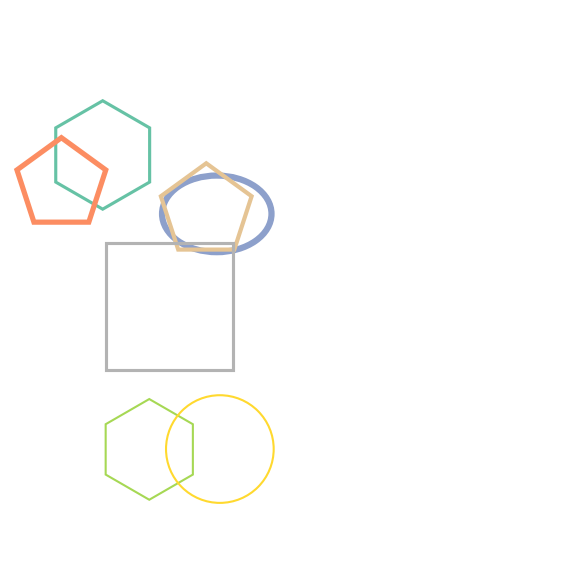[{"shape": "hexagon", "thickness": 1.5, "radius": 0.47, "center": [0.178, 0.731]}, {"shape": "pentagon", "thickness": 2.5, "radius": 0.4, "center": [0.106, 0.68]}, {"shape": "oval", "thickness": 3, "radius": 0.47, "center": [0.375, 0.629]}, {"shape": "hexagon", "thickness": 1, "radius": 0.44, "center": [0.258, 0.221]}, {"shape": "circle", "thickness": 1, "radius": 0.47, "center": [0.381, 0.222]}, {"shape": "pentagon", "thickness": 2, "radius": 0.41, "center": [0.357, 0.634]}, {"shape": "square", "thickness": 1.5, "radius": 0.55, "center": [0.293, 0.469]}]